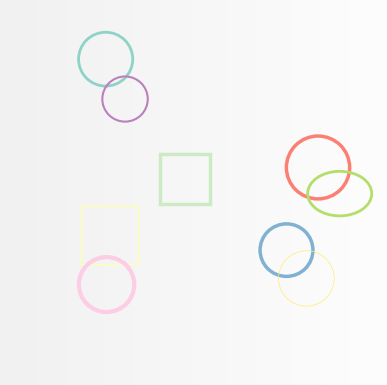[{"shape": "circle", "thickness": 2, "radius": 0.35, "center": [0.273, 0.846]}, {"shape": "square", "thickness": 1, "radius": 0.37, "center": [0.283, 0.389]}, {"shape": "circle", "thickness": 2.5, "radius": 0.41, "center": [0.821, 0.565]}, {"shape": "circle", "thickness": 2.5, "radius": 0.34, "center": [0.739, 0.35]}, {"shape": "oval", "thickness": 2, "radius": 0.41, "center": [0.877, 0.497]}, {"shape": "circle", "thickness": 3, "radius": 0.36, "center": [0.275, 0.261]}, {"shape": "circle", "thickness": 1.5, "radius": 0.29, "center": [0.323, 0.743]}, {"shape": "square", "thickness": 2.5, "radius": 0.32, "center": [0.477, 0.534]}, {"shape": "circle", "thickness": 0.5, "radius": 0.36, "center": [0.791, 0.277]}]